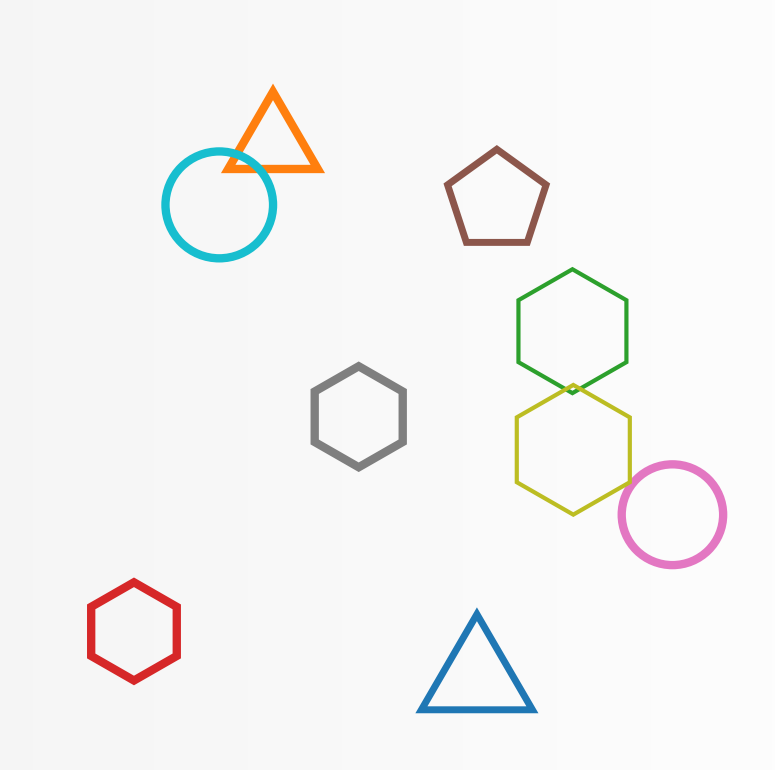[{"shape": "triangle", "thickness": 2.5, "radius": 0.41, "center": [0.615, 0.12]}, {"shape": "triangle", "thickness": 3, "radius": 0.33, "center": [0.352, 0.814]}, {"shape": "hexagon", "thickness": 1.5, "radius": 0.4, "center": [0.739, 0.57]}, {"shape": "hexagon", "thickness": 3, "radius": 0.32, "center": [0.173, 0.18]}, {"shape": "pentagon", "thickness": 2.5, "radius": 0.33, "center": [0.641, 0.739]}, {"shape": "circle", "thickness": 3, "radius": 0.33, "center": [0.868, 0.332]}, {"shape": "hexagon", "thickness": 3, "radius": 0.33, "center": [0.463, 0.459]}, {"shape": "hexagon", "thickness": 1.5, "radius": 0.42, "center": [0.74, 0.416]}, {"shape": "circle", "thickness": 3, "radius": 0.35, "center": [0.283, 0.734]}]